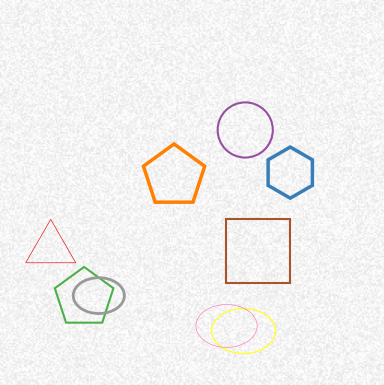[{"shape": "triangle", "thickness": 0.5, "radius": 0.38, "center": [0.132, 0.355]}, {"shape": "hexagon", "thickness": 2.5, "radius": 0.33, "center": [0.754, 0.552]}, {"shape": "pentagon", "thickness": 1.5, "radius": 0.4, "center": [0.219, 0.227]}, {"shape": "circle", "thickness": 1.5, "radius": 0.36, "center": [0.637, 0.662]}, {"shape": "pentagon", "thickness": 2.5, "radius": 0.42, "center": [0.452, 0.542]}, {"shape": "oval", "thickness": 1, "radius": 0.42, "center": [0.633, 0.14]}, {"shape": "square", "thickness": 1.5, "radius": 0.42, "center": [0.671, 0.348]}, {"shape": "oval", "thickness": 0.5, "radius": 0.4, "center": [0.588, 0.153]}, {"shape": "oval", "thickness": 2, "radius": 0.33, "center": [0.257, 0.232]}]